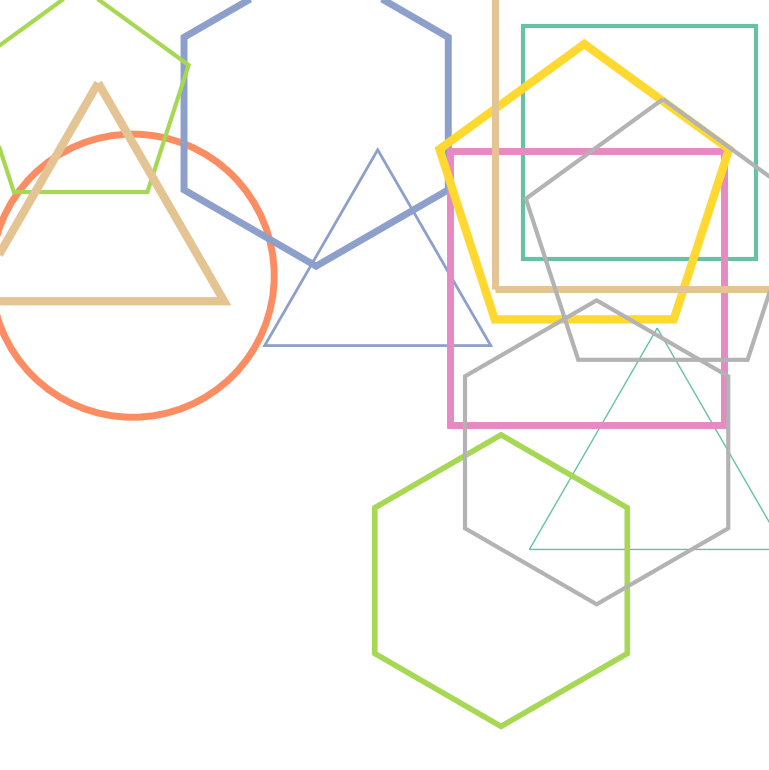[{"shape": "triangle", "thickness": 0.5, "radius": 0.96, "center": [0.854, 0.382]}, {"shape": "square", "thickness": 1.5, "radius": 0.76, "center": [0.83, 0.815]}, {"shape": "circle", "thickness": 2.5, "radius": 0.92, "center": [0.172, 0.642]}, {"shape": "hexagon", "thickness": 2.5, "radius": 0.99, "center": [0.411, 0.853]}, {"shape": "triangle", "thickness": 1, "radius": 0.85, "center": [0.491, 0.636]}, {"shape": "square", "thickness": 2.5, "radius": 0.89, "center": [0.762, 0.626]}, {"shape": "pentagon", "thickness": 1.5, "radius": 0.74, "center": [0.105, 0.87]}, {"shape": "hexagon", "thickness": 2, "radius": 0.95, "center": [0.651, 0.246]}, {"shape": "pentagon", "thickness": 3, "radius": 0.99, "center": [0.759, 0.745]}, {"shape": "square", "thickness": 2.5, "radius": 0.98, "center": [0.839, 0.821]}, {"shape": "triangle", "thickness": 3, "radius": 0.94, "center": [0.127, 0.703]}, {"shape": "pentagon", "thickness": 1.5, "radius": 0.94, "center": [0.861, 0.684]}, {"shape": "hexagon", "thickness": 1.5, "radius": 0.99, "center": [0.775, 0.413]}]